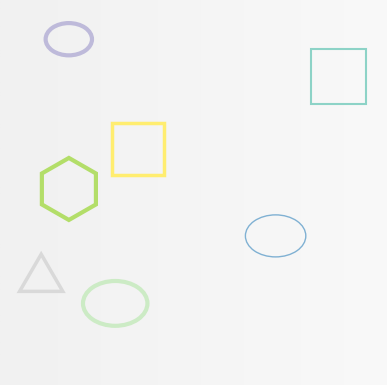[{"shape": "square", "thickness": 1.5, "radius": 0.36, "center": [0.873, 0.802]}, {"shape": "oval", "thickness": 3, "radius": 0.3, "center": [0.178, 0.898]}, {"shape": "oval", "thickness": 1, "radius": 0.39, "center": [0.711, 0.387]}, {"shape": "hexagon", "thickness": 3, "radius": 0.4, "center": [0.178, 0.509]}, {"shape": "triangle", "thickness": 2.5, "radius": 0.32, "center": [0.106, 0.275]}, {"shape": "oval", "thickness": 3, "radius": 0.42, "center": [0.297, 0.212]}, {"shape": "square", "thickness": 2.5, "radius": 0.33, "center": [0.355, 0.613]}]